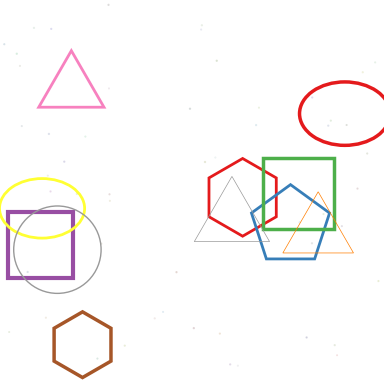[{"shape": "oval", "thickness": 2.5, "radius": 0.59, "center": [0.896, 0.705]}, {"shape": "hexagon", "thickness": 2, "radius": 0.5, "center": [0.63, 0.487]}, {"shape": "pentagon", "thickness": 2, "radius": 0.53, "center": [0.755, 0.414]}, {"shape": "square", "thickness": 2.5, "radius": 0.46, "center": [0.776, 0.498]}, {"shape": "square", "thickness": 3, "radius": 0.43, "center": [0.105, 0.362]}, {"shape": "triangle", "thickness": 0.5, "radius": 0.53, "center": [0.826, 0.396]}, {"shape": "oval", "thickness": 2, "radius": 0.55, "center": [0.109, 0.459]}, {"shape": "hexagon", "thickness": 2.5, "radius": 0.43, "center": [0.214, 0.105]}, {"shape": "triangle", "thickness": 2, "radius": 0.49, "center": [0.185, 0.77]}, {"shape": "circle", "thickness": 1, "radius": 0.57, "center": [0.149, 0.351]}, {"shape": "triangle", "thickness": 0.5, "radius": 0.56, "center": [0.602, 0.429]}]